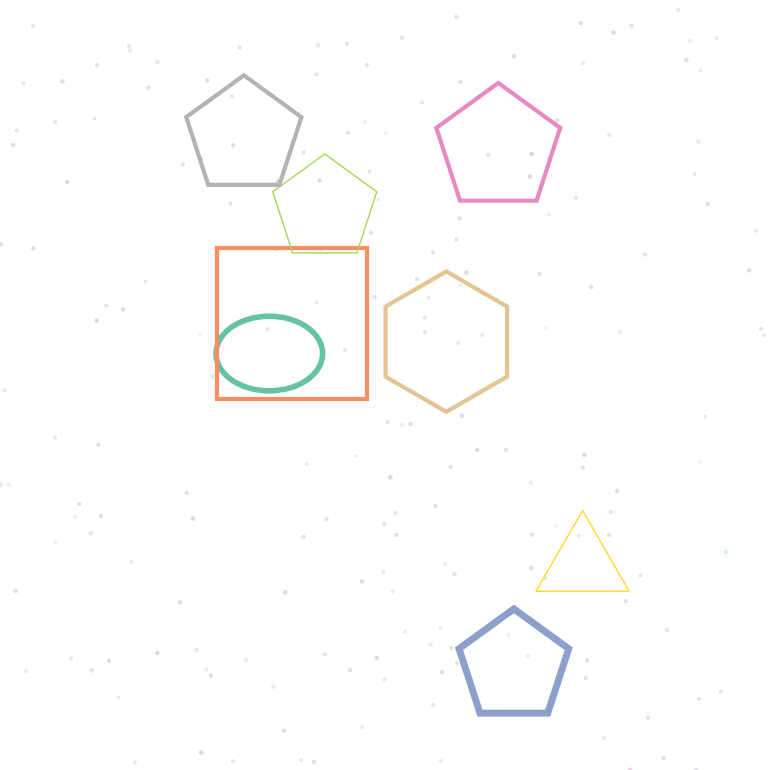[{"shape": "oval", "thickness": 2, "radius": 0.35, "center": [0.35, 0.541]}, {"shape": "square", "thickness": 1.5, "radius": 0.49, "center": [0.38, 0.58]}, {"shape": "pentagon", "thickness": 2.5, "radius": 0.37, "center": [0.667, 0.134]}, {"shape": "pentagon", "thickness": 1.5, "radius": 0.42, "center": [0.647, 0.808]}, {"shape": "pentagon", "thickness": 0.5, "radius": 0.36, "center": [0.422, 0.729]}, {"shape": "triangle", "thickness": 0.5, "radius": 0.35, "center": [0.757, 0.267]}, {"shape": "hexagon", "thickness": 1.5, "radius": 0.46, "center": [0.58, 0.556]}, {"shape": "pentagon", "thickness": 1.5, "radius": 0.39, "center": [0.317, 0.824]}]